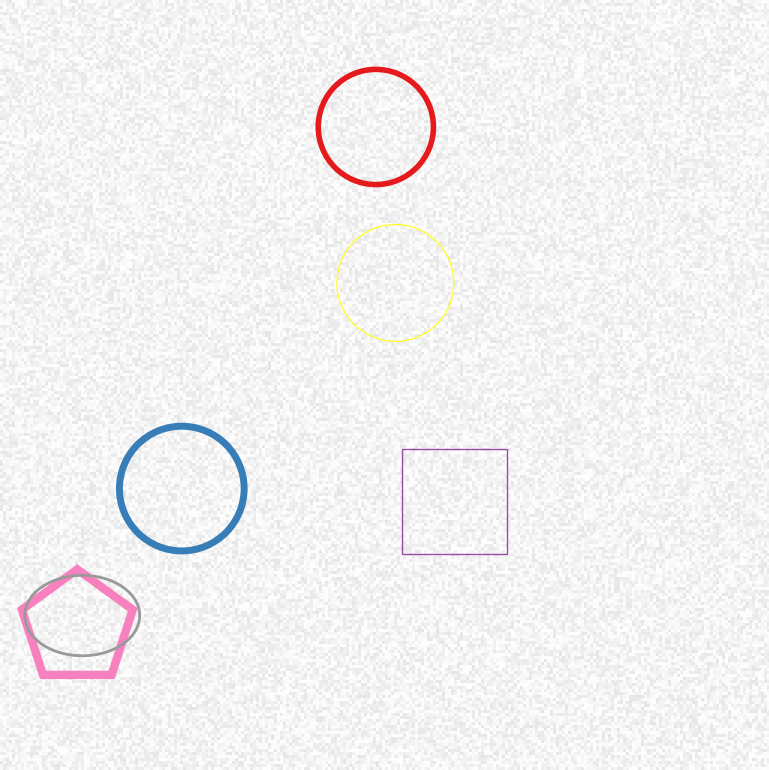[{"shape": "circle", "thickness": 2, "radius": 0.37, "center": [0.488, 0.835]}, {"shape": "circle", "thickness": 2.5, "radius": 0.4, "center": [0.236, 0.366]}, {"shape": "square", "thickness": 0.5, "radius": 0.34, "center": [0.591, 0.349]}, {"shape": "circle", "thickness": 0.5, "radius": 0.38, "center": [0.513, 0.633]}, {"shape": "pentagon", "thickness": 3, "radius": 0.38, "center": [0.1, 0.185]}, {"shape": "oval", "thickness": 1, "radius": 0.37, "center": [0.107, 0.201]}]